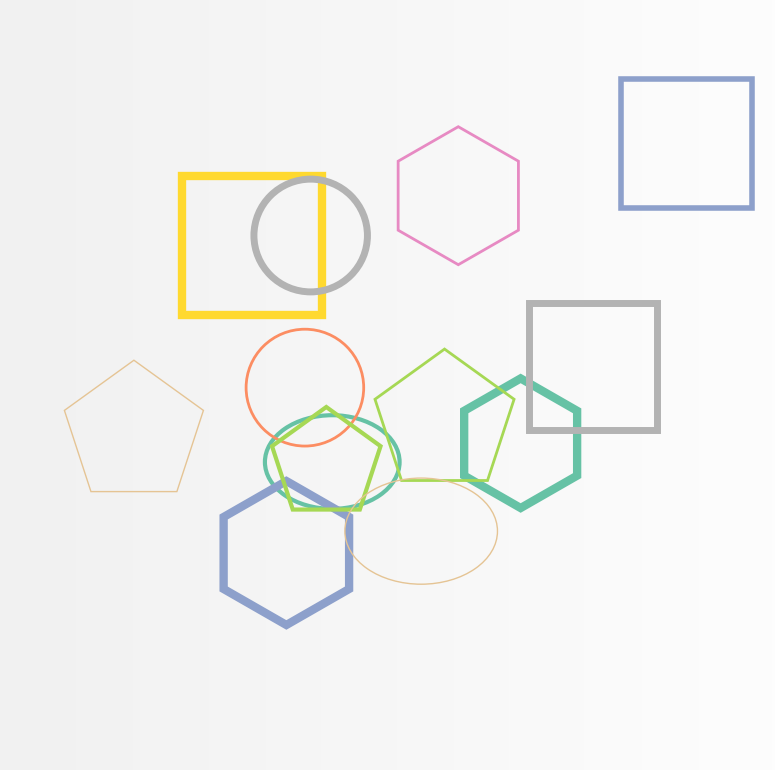[{"shape": "oval", "thickness": 1.5, "radius": 0.43, "center": [0.429, 0.4]}, {"shape": "hexagon", "thickness": 3, "radius": 0.42, "center": [0.672, 0.424]}, {"shape": "circle", "thickness": 1, "radius": 0.38, "center": [0.393, 0.497]}, {"shape": "square", "thickness": 2, "radius": 0.42, "center": [0.886, 0.813]}, {"shape": "hexagon", "thickness": 3, "radius": 0.47, "center": [0.37, 0.282]}, {"shape": "hexagon", "thickness": 1, "radius": 0.45, "center": [0.591, 0.746]}, {"shape": "pentagon", "thickness": 1, "radius": 0.47, "center": [0.574, 0.452]}, {"shape": "pentagon", "thickness": 1.5, "radius": 0.37, "center": [0.421, 0.398]}, {"shape": "square", "thickness": 3, "radius": 0.45, "center": [0.325, 0.681]}, {"shape": "oval", "thickness": 0.5, "radius": 0.49, "center": [0.543, 0.31]}, {"shape": "pentagon", "thickness": 0.5, "radius": 0.47, "center": [0.173, 0.438]}, {"shape": "circle", "thickness": 2.5, "radius": 0.37, "center": [0.401, 0.694]}, {"shape": "square", "thickness": 2.5, "radius": 0.41, "center": [0.765, 0.524]}]